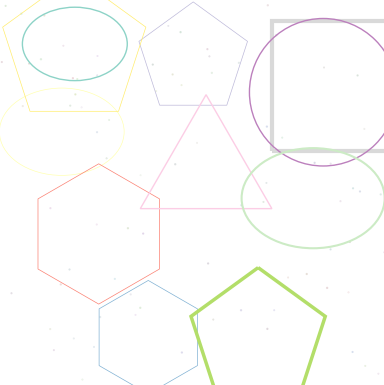[{"shape": "oval", "thickness": 1, "radius": 0.68, "center": [0.194, 0.886]}, {"shape": "oval", "thickness": 0.5, "radius": 0.81, "center": [0.16, 0.658]}, {"shape": "pentagon", "thickness": 0.5, "radius": 0.74, "center": [0.502, 0.847]}, {"shape": "hexagon", "thickness": 0.5, "radius": 0.91, "center": [0.256, 0.392]}, {"shape": "hexagon", "thickness": 0.5, "radius": 0.74, "center": [0.385, 0.124]}, {"shape": "pentagon", "thickness": 2.5, "radius": 0.92, "center": [0.671, 0.122]}, {"shape": "triangle", "thickness": 1, "radius": 0.99, "center": [0.535, 0.557]}, {"shape": "square", "thickness": 3, "radius": 0.84, "center": [0.875, 0.776]}, {"shape": "circle", "thickness": 1, "radius": 0.96, "center": [0.839, 0.76]}, {"shape": "oval", "thickness": 1.5, "radius": 0.93, "center": [0.813, 0.485]}, {"shape": "pentagon", "thickness": 0.5, "radius": 0.98, "center": [0.193, 0.869]}]